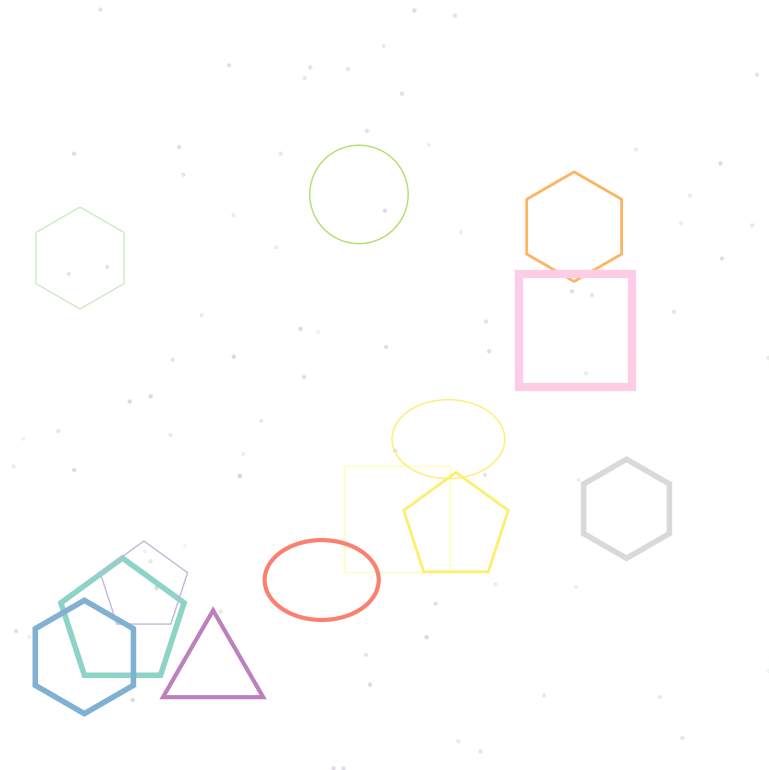[{"shape": "pentagon", "thickness": 2, "radius": 0.42, "center": [0.159, 0.191]}, {"shape": "square", "thickness": 0.5, "radius": 0.34, "center": [0.516, 0.326]}, {"shape": "pentagon", "thickness": 0.5, "radius": 0.3, "center": [0.187, 0.238]}, {"shape": "oval", "thickness": 1.5, "radius": 0.37, "center": [0.418, 0.247]}, {"shape": "hexagon", "thickness": 2, "radius": 0.37, "center": [0.11, 0.147]}, {"shape": "hexagon", "thickness": 1, "radius": 0.36, "center": [0.746, 0.706]}, {"shape": "circle", "thickness": 0.5, "radius": 0.32, "center": [0.466, 0.747]}, {"shape": "square", "thickness": 3, "radius": 0.37, "center": [0.748, 0.571]}, {"shape": "hexagon", "thickness": 2, "radius": 0.32, "center": [0.814, 0.339]}, {"shape": "triangle", "thickness": 1.5, "radius": 0.38, "center": [0.277, 0.132]}, {"shape": "hexagon", "thickness": 0.5, "radius": 0.33, "center": [0.104, 0.665]}, {"shape": "pentagon", "thickness": 1, "radius": 0.36, "center": [0.592, 0.315]}, {"shape": "oval", "thickness": 0.5, "radius": 0.37, "center": [0.582, 0.43]}]